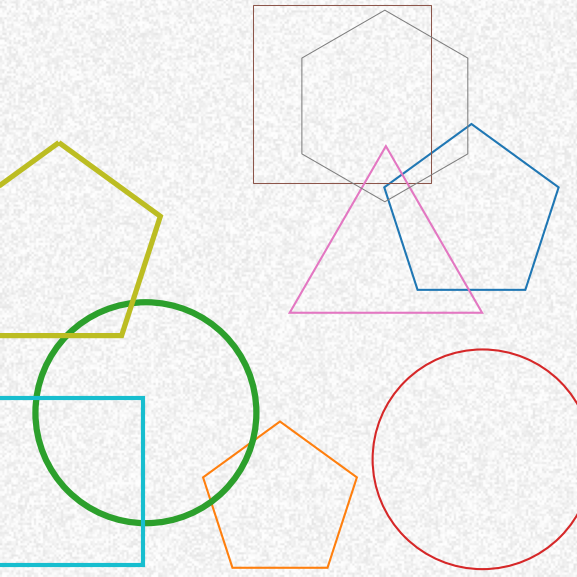[{"shape": "pentagon", "thickness": 1, "radius": 0.79, "center": [0.816, 0.626]}, {"shape": "pentagon", "thickness": 1, "radius": 0.7, "center": [0.485, 0.129]}, {"shape": "circle", "thickness": 3, "radius": 0.96, "center": [0.253, 0.284]}, {"shape": "circle", "thickness": 1, "radius": 0.95, "center": [0.835, 0.204]}, {"shape": "square", "thickness": 0.5, "radius": 0.77, "center": [0.592, 0.837]}, {"shape": "triangle", "thickness": 1, "radius": 0.96, "center": [0.668, 0.554]}, {"shape": "hexagon", "thickness": 0.5, "radius": 0.83, "center": [0.666, 0.816]}, {"shape": "pentagon", "thickness": 2.5, "radius": 0.92, "center": [0.102, 0.567]}, {"shape": "square", "thickness": 2, "radius": 0.72, "center": [0.103, 0.166]}]